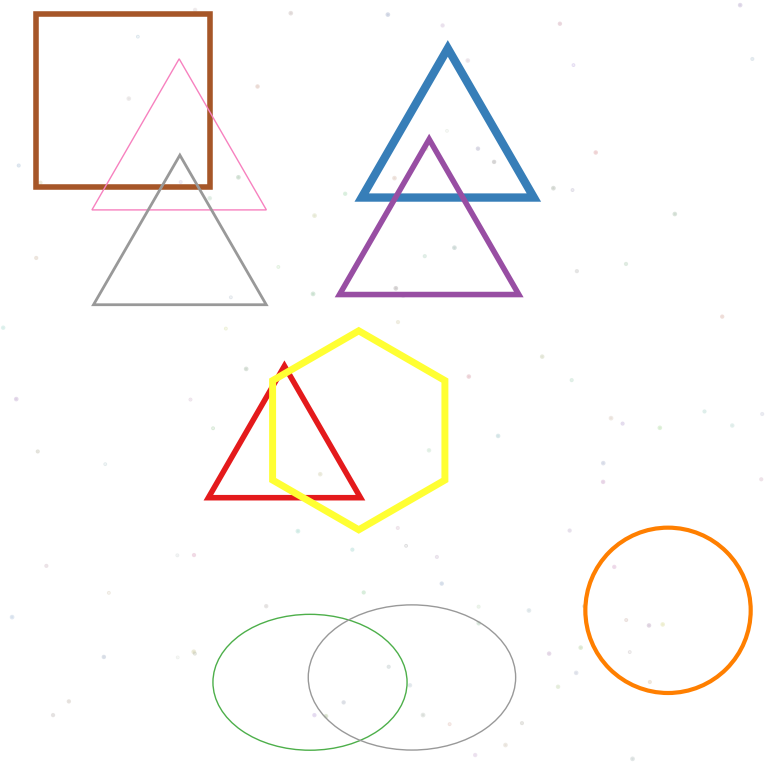[{"shape": "triangle", "thickness": 2, "radius": 0.57, "center": [0.369, 0.411]}, {"shape": "triangle", "thickness": 3, "radius": 0.65, "center": [0.582, 0.808]}, {"shape": "oval", "thickness": 0.5, "radius": 0.63, "center": [0.403, 0.114]}, {"shape": "triangle", "thickness": 2, "radius": 0.67, "center": [0.557, 0.685]}, {"shape": "circle", "thickness": 1.5, "radius": 0.54, "center": [0.868, 0.207]}, {"shape": "hexagon", "thickness": 2.5, "radius": 0.65, "center": [0.466, 0.441]}, {"shape": "square", "thickness": 2, "radius": 0.56, "center": [0.16, 0.87]}, {"shape": "triangle", "thickness": 0.5, "radius": 0.65, "center": [0.233, 0.793]}, {"shape": "triangle", "thickness": 1, "radius": 0.65, "center": [0.234, 0.669]}, {"shape": "oval", "thickness": 0.5, "radius": 0.67, "center": [0.535, 0.12]}]